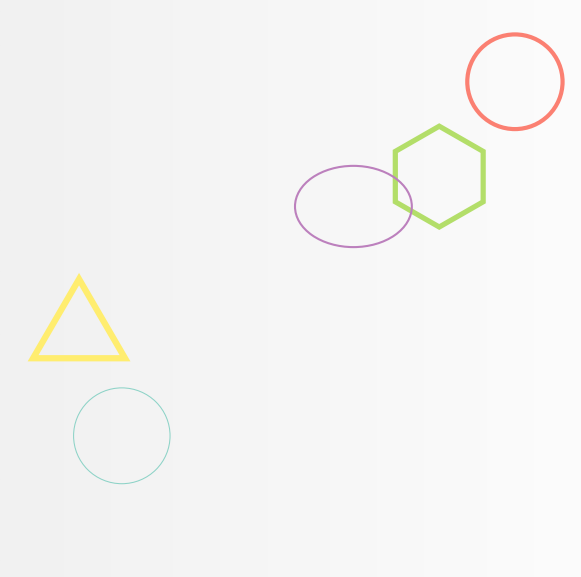[{"shape": "circle", "thickness": 0.5, "radius": 0.41, "center": [0.21, 0.245]}, {"shape": "circle", "thickness": 2, "radius": 0.41, "center": [0.886, 0.858]}, {"shape": "hexagon", "thickness": 2.5, "radius": 0.44, "center": [0.756, 0.693]}, {"shape": "oval", "thickness": 1, "radius": 0.5, "center": [0.608, 0.642]}, {"shape": "triangle", "thickness": 3, "radius": 0.46, "center": [0.136, 0.424]}]